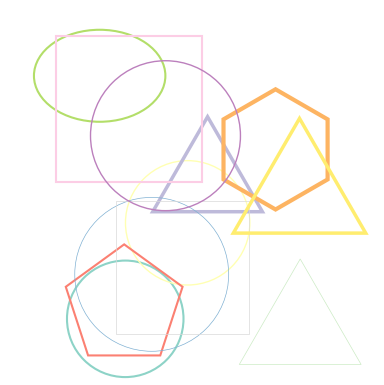[{"shape": "circle", "thickness": 1.5, "radius": 0.76, "center": [0.325, 0.172]}, {"shape": "circle", "thickness": 1, "radius": 0.81, "center": [0.487, 0.421]}, {"shape": "triangle", "thickness": 2.5, "radius": 0.82, "center": [0.539, 0.532]}, {"shape": "pentagon", "thickness": 1.5, "radius": 0.8, "center": [0.323, 0.206]}, {"shape": "circle", "thickness": 0.5, "radius": 1.0, "center": [0.394, 0.287]}, {"shape": "hexagon", "thickness": 3, "radius": 0.78, "center": [0.716, 0.612]}, {"shape": "oval", "thickness": 1.5, "radius": 0.85, "center": [0.259, 0.803]}, {"shape": "square", "thickness": 1.5, "radius": 0.95, "center": [0.334, 0.717]}, {"shape": "square", "thickness": 0.5, "radius": 0.87, "center": [0.474, 0.305]}, {"shape": "circle", "thickness": 1, "radius": 0.97, "center": [0.43, 0.648]}, {"shape": "triangle", "thickness": 0.5, "radius": 0.91, "center": [0.78, 0.145]}, {"shape": "triangle", "thickness": 2.5, "radius": 0.99, "center": [0.778, 0.494]}]